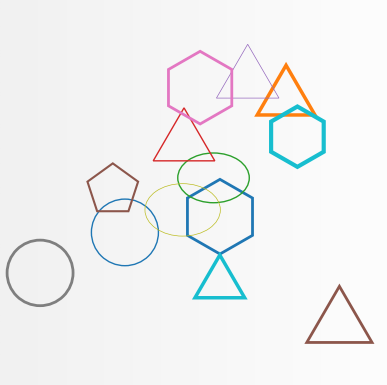[{"shape": "circle", "thickness": 1, "radius": 0.43, "center": [0.322, 0.396]}, {"shape": "hexagon", "thickness": 2, "radius": 0.48, "center": [0.568, 0.437]}, {"shape": "triangle", "thickness": 2.5, "radius": 0.43, "center": [0.738, 0.744]}, {"shape": "oval", "thickness": 1, "radius": 0.46, "center": [0.551, 0.538]}, {"shape": "triangle", "thickness": 1, "radius": 0.46, "center": [0.475, 0.628]}, {"shape": "triangle", "thickness": 0.5, "radius": 0.47, "center": [0.639, 0.792]}, {"shape": "triangle", "thickness": 2, "radius": 0.49, "center": [0.876, 0.159]}, {"shape": "pentagon", "thickness": 1.5, "radius": 0.34, "center": [0.291, 0.507]}, {"shape": "hexagon", "thickness": 2, "radius": 0.47, "center": [0.516, 0.772]}, {"shape": "circle", "thickness": 2, "radius": 0.43, "center": [0.103, 0.291]}, {"shape": "oval", "thickness": 0.5, "radius": 0.49, "center": [0.471, 0.455]}, {"shape": "triangle", "thickness": 2.5, "radius": 0.37, "center": [0.567, 0.264]}, {"shape": "hexagon", "thickness": 3, "radius": 0.39, "center": [0.768, 0.645]}]